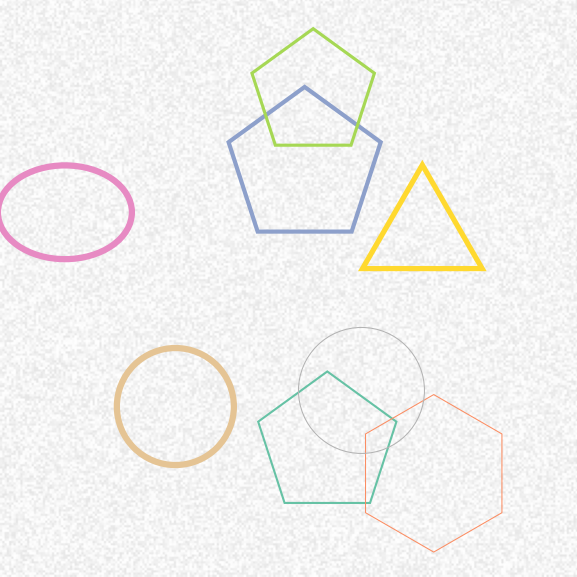[{"shape": "pentagon", "thickness": 1, "radius": 0.63, "center": [0.567, 0.23]}, {"shape": "hexagon", "thickness": 0.5, "radius": 0.68, "center": [0.751, 0.18]}, {"shape": "pentagon", "thickness": 2, "radius": 0.69, "center": [0.528, 0.71]}, {"shape": "oval", "thickness": 3, "radius": 0.58, "center": [0.112, 0.632]}, {"shape": "pentagon", "thickness": 1.5, "radius": 0.56, "center": [0.542, 0.838]}, {"shape": "triangle", "thickness": 2.5, "radius": 0.6, "center": [0.731, 0.594]}, {"shape": "circle", "thickness": 3, "radius": 0.51, "center": [0.304, 0.295]}, {"shape": "circle", "thickness": 0.5, "radius": 0.55, "center": [0.626, 0.323]}]